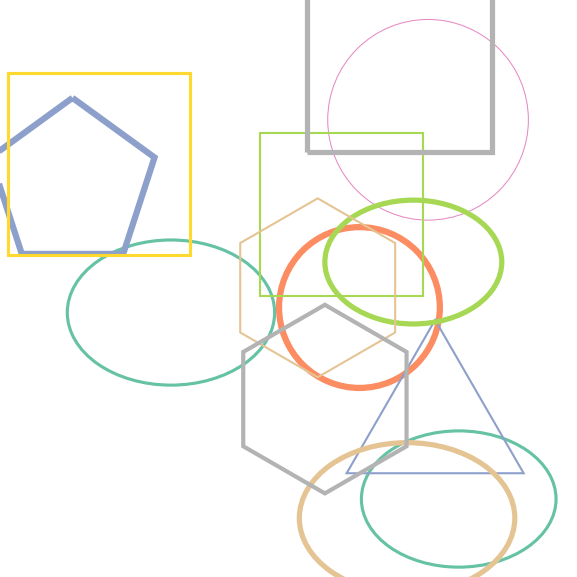[{"shape": "oval", "thickness": 1.5, "radius": 0.9, "center": [0.296, 0.458]}, {"shape": "oval", "thickness": 1.5, "radius": 0.84, "center": [0.794, 0.135]}, {"shape": "circle", "thickness": 3, "radius": 0.7, "center": [0.622, 0.467]}, {"shape": "pentagon", "thickness": 3, "radius": 0.75, "center": [0.126, 0.68]}, {"shape": "triangle", "thickness": 1, "radius": 0.88, "center": [0.754, 0.268]}, {"shape": "circle", "thickness": 0.5, "radius": 0.87, "center": [0.741, 0.792]}, {"shape": "oval", "thickness": 2.5, "radius": 0.77, "center": [0.716, 0.545]}, {"shape": "square", "thickness": 1, "radius": 0.71, "center": [0.591, 0.628]}, {"shape": "square", "thickness": 1.5, "radius": 0.79, "center": [0.172, 0.715]}, {"shape": "hexagon", "thickness": 1, "radius": 0.77, "center": [0.55, 0.501]}, {"shape": "oval", "thickness": 2.5, "radius": 0.93, "center": [0.705, 0.102]}, {"shape": "square", "thickness": 2.5, "radius": 0.8, "center": [0.691, 0.896]}, {"shape": "hexagon", "thickness": 2, "radius": 0.82, "center": [0.563, 0.308]}]